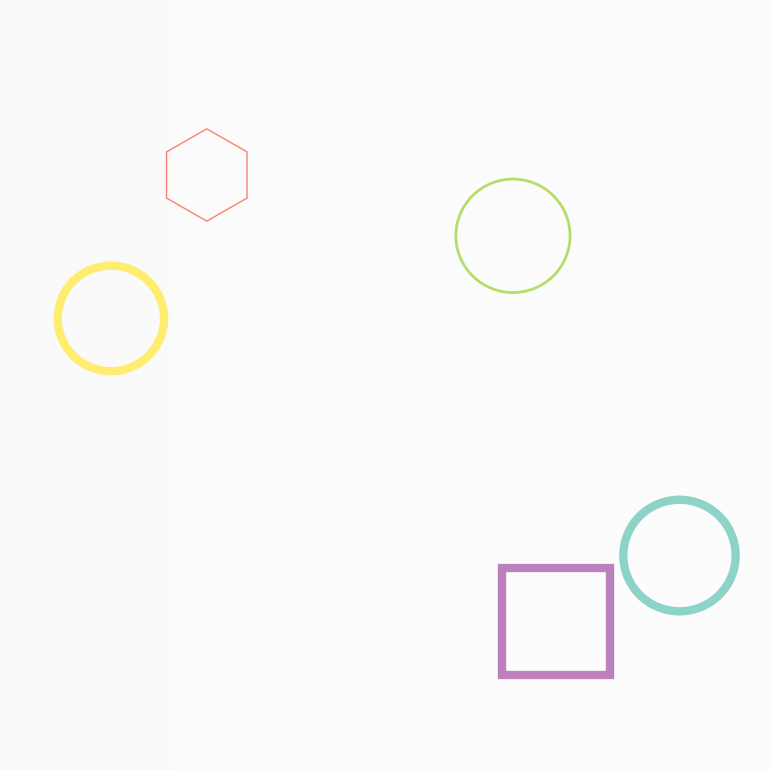[{"shape": "circle", "thickness": 3, "radius": 0.36, "center": [0.877, 0.279]}, {"shape": "hexagon", "thickness": 0.5, "radius": 0.3, "center": [0.267, 0.773]}, {"shape": "circle", "thickness": 1, "radius": 0.37, "center": [0.662, 0.694]}, {"shape": "square", "thickness": 3, "radius": 0.35, "center": [0.717, 0.193]}, {"shape": "circle", "thickness": 3, "radius": 0.34, "center": [0.143, 0.586]}]